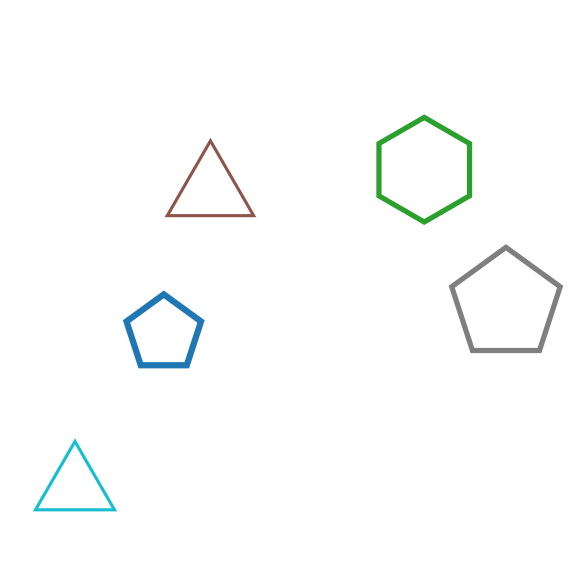[{"shape": "pentagon", "thickness": 3, "radius": 0.34, "center": [0.284, 0.422]}, {"shape": "hexagon", "thickness": 2.5, "radius": 0.45, "center": [0.735, 0.705]}, {"shape": "triangle", "thickness": 1.5, "radius": 0.43, "center": [0.364, 0.669]}, {"shape": "pentagon", "thickness": 2.5, "radius": 0.49, "center": [0.876, 0.472]}, {"shape": "triangle", "thickness": 1.5, "radius": 0.39, "center": [0.13, 0.156]}]